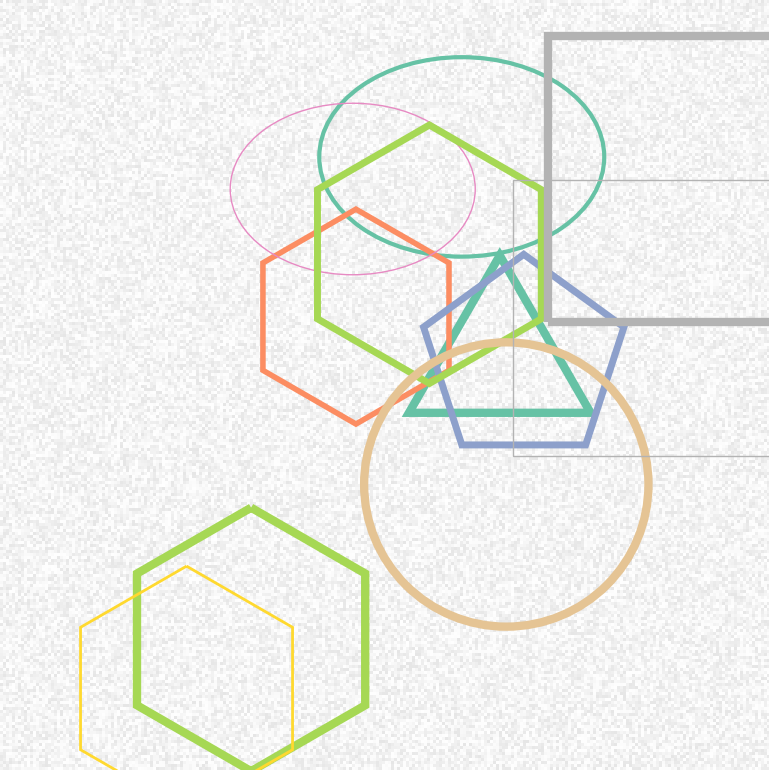[{"shape": "triangle", "thickness": 3, "radius": 0.68, "center": [0.649, 0.532]}, {"shape": "oval", "thickness": 1.5, "radius": 0.93, "center": [0.6, 0.796]}, {"shape": "hexagon", "thickness": 2, "radius": 0.7, "center": [0.462, 0.589]}, {"shape": "pentagon", "thickness": 2.5, "radius": 0.68, "center": [0.68, 0.533]}, {"shape": "oval", "thickness": 0.5, "radius": 0.8, "center": [0.458, 0.755]}, {"shape": "hexagon", "thickness": 2.5, "radius": 0.84, "center": [0.558, 0.67]}, {"shape": "hexagon", "thickness": 3, "radius": 0.86, "center": [0.326, 0.17]}, {"shape": "hexagon", "thickness": 1, "radius": 0.79, "center": [0.242, 0.106]}, {"shape": "circle", "thickness": 3, "radius": 0.92, "center": [0.658, 0.371]}, {"shape": "square", "thickness": 0.5, "radius": 0.89, "center": [0.845, 0.587]}, {"shape": "square", "thickness": 3, "radius": 0.93, "center": [0.898, 0.767]}]